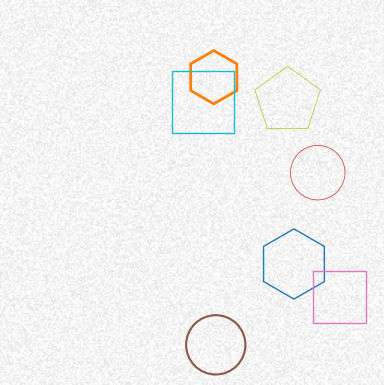[{"shape": "hexagon", "thickness": 1, "radius": 0.46, "center": [0.764, 0.314]}, {"shape": "hexagon", "thickness": 2, "radius": 0.35, "center": [0.555, 0.799]}, {"shape": "circle", "thickness": 0.5, "radius": 0.35, "center": [0.825, 0.551]}, {"shape": "circle", "thickness": 1.5, "radius": 0.39, "center": [0.56, 0.104]}, {"shape": "square", "thickness": 1, "radius": 0.34, "center": [0.883, 0.229]}, {"shape": "pentagon", "thickness": 0.5, "radius": 0.45, "center": [0.747, 0.739]}, {"shape": "square", "thickness": 1, "radius": 0.4, "center": [0.528, 0.735]}]